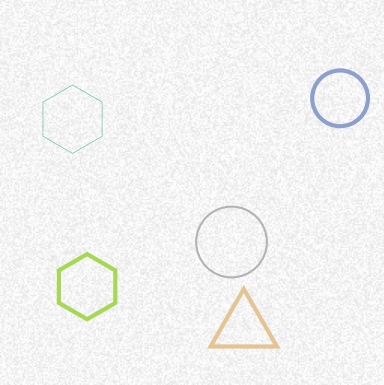[{"shape": "hexagon", "thickness": 0.5, "radius": 0.44, "center": [0.188, 0.69]}, {"shape": "circle", "thickness": 3, "radius": 0.36, "center": [0.883, 0.745]}, {"shape": "hexagon", "thickness": 3, "radius": 0.42, "center": [0.226, 0.255]}, {"shape": "triangle", "thickness": 3, "radius": 0.5, "center": [0.633, 0.15]}, {"shape": "circle", "thickness": 1.5, "radius": 0.46, "center": [0.601, 0.371]}]